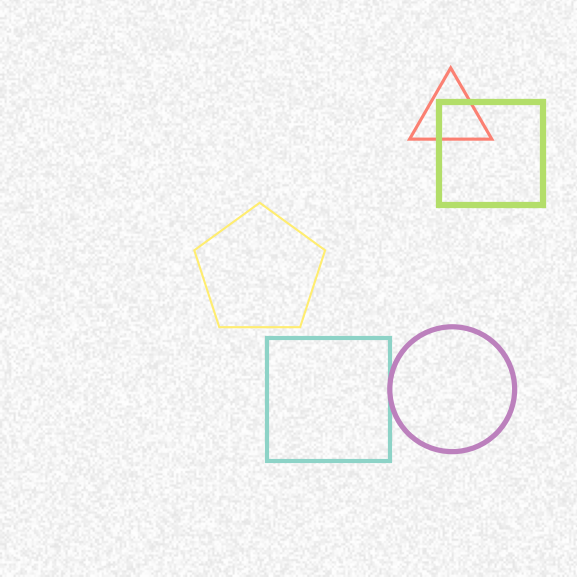[{"shape": "square", "thickness": 2, "radius": 0.53, "center": [0.569, 0.307]}, {"shape": "triangle", "thickness": 1.5, "radius": 0.41, "center": [0.78, 0.799]}, {"shape": "square", "thickness": 3, "radius": 0.45, "center": [0.85, 0.733]}, {"shape": "circle", "thickness": 2.5, "radius": 0.54, "center": [0.783, 0.325]}, {"shape": "pentagon", "thickness": 1, "radius": 0.6, "center": [0.45, 0.529]}]